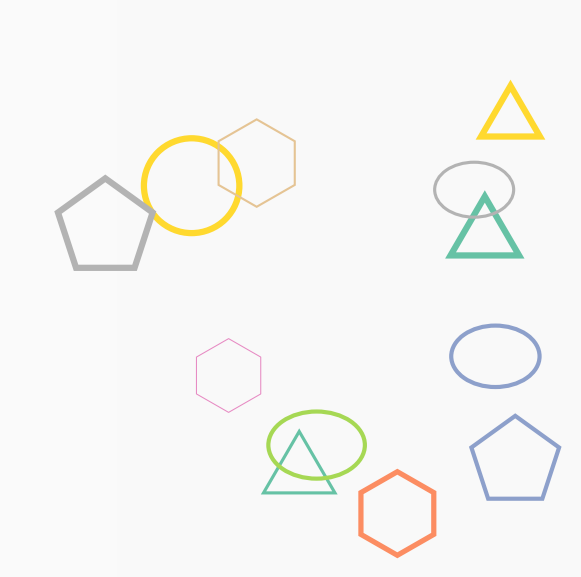[{"shape": "triangle", "thickness": 3, "radius": 0.34, "center": [0.834, 0.591]}, {"shape": "triangle", "thickness": 1.5, "radius": 0.35, "center": [0.515, 0.181]}, {"shape": "hexagon", "thickness": 2.5, "radius": 0.36, "center": [0.684, 0.11]}, {"shape": "oval", "thickness": 2, "radius": 0.38, "center": [0.852, 0.382]}, {"shape": "pentagon", "thickness": 2, "radius": 0.4, "center": [0.886, 0.2]}, {"shape": "hexagon", "thickness": 0.5, "radius": 0.32, "center": [0.393, 0.349]}, {"shape": "oval", "thickness": 2, "radius": 0.42, "center": [0.545, 0.228]}, {"shape": "triangle", "thickness": 3, "radius": 0.29, "center": [0.878, 0.792]}, {"shape": "circle", "thickness": 3, "radius": 0.41, "center": [0.33, 0.678]}, {"shape": "hexagon", "thickness": 1, "radius": 0.38, "center": [0.442, 0.717]}, {"shape": "pentagon", "thickness": 3, "radius": 0.43, "center": [0.181, 0.605]}, {"shape": "oval", "thickness": 1.5, "radius": 0.34, "center": [0.816, 0.671]}]